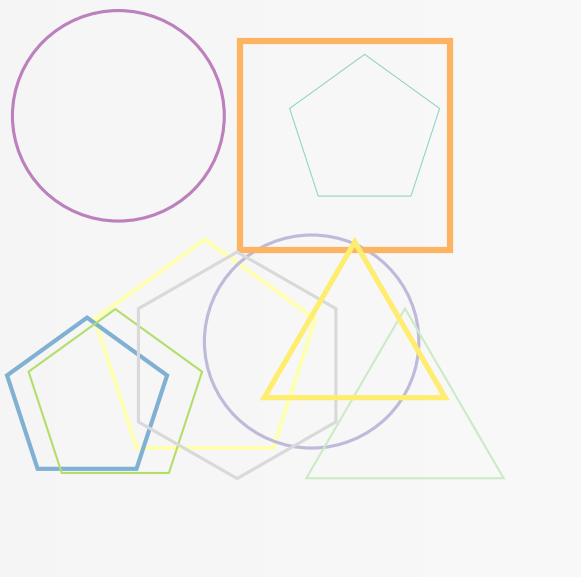[{"shape": "pentagon", "thickness": 0.5, "radius": 0.68, "center": [0.627, 0.769]}, {"shape": "pentagon", "thickness": 2, "radius": 1.0, "center": [0.353, 0.385]}, {"shape": "circle", "thickness": 1.5, "radius": 0.92, "center": [0.536, 0.408]}, {"shape": "pentagon", "thickness": 2, "radius": 0.72, "center": [0.15, 0.304]}, {"shape": "square", "thickness": 3, "radius": 0.9, "center": [0.593, 0.748]}, {"shape": "pentagon", "thickness": 1, "radius": 0.78, "center": [0.198, 0.307]}, {"shape": "hexagon", "thickness": 1.5, "radius": 0.98, "center": [0.408, 0.367]}, {"shape": "circle", "thickness": 1.5, "radius": 0.91, "center": [0.204, 0.799]}, {"shape": "triangle", "thickness": 1, "radius": 0.98, "center": [0.697, 0.269]}, {"shape": "triangle", "thickness": 2.5, "radius": 0.9, "center": [0.61, 0.4]}]